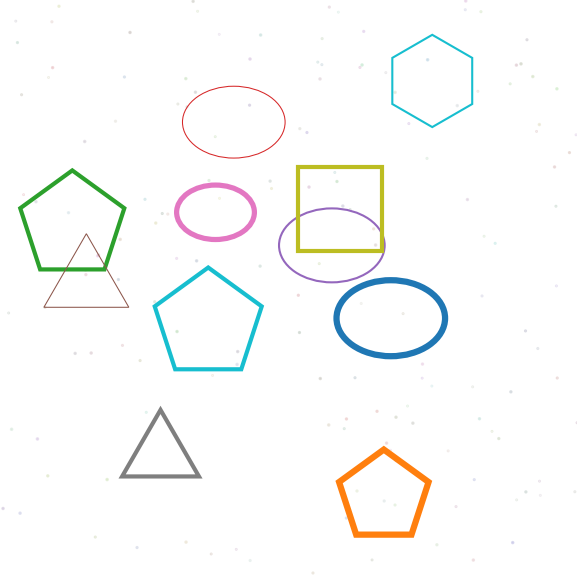[{"shape": "oval", "thickness": 3, "radius": 0.47, "center": [0.677, 0.448]}, {"shape": "pentagon", "thickness": 3, "radius": 0.41, "center": [0.665, 0.139]}, {"shape": "pentagon", "thickness": 2, "radius": 0.47, "center": [0.125, 0.609]}, {"shape": "oval", "thickness": 0.5, "radius": 0.44, "center": [0.405, 0.788]}, {"shape": "oval", "thickness": 1, "radius": 0.46, "center": [0.575, 0.574]}, {"shape": "triangle", "thickness": 0.5, "radius": 0.42, "center": [0.15, 0.51]}, {"shape": "oval", "thickness": 2.5, "radius": 0.34, "center": [0.373, 0.632]}, {"shape": "triangle", "thickness": 2, "radius": 0.38, "center": [0.278, 0.213]}, {"shape": "square", "thickness": 2, "radius": 0.36, "center": [0.589, 0.638]}, {"shape": "hexagon", "thickness": 1, "radius": 0.4, "center": [0.749, 0.859]}, {"shape": "pentagon", "thickness": 2, "radius": 0.49, "center": [0.361, 0.438]}]